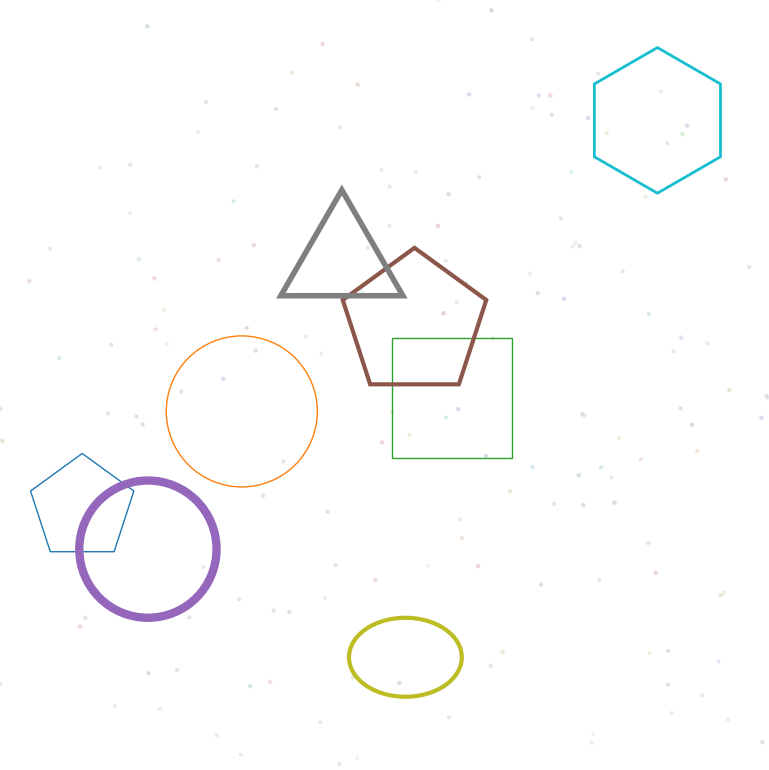[{"shape": "pentagon", "thickness": 0.5, "radius": 0.35, "center": [0.107, 0.341]}, {"shape": "circle", "thickness": 0.5, "radius": 0.49, "center": [0.314, 0.466]}, {"shape": "square", "thickness": 0.5, "radius": 0.39, "center": [0.587, 0.483]}, {"shape": "circle", "thickness": 3, "radius": 0.45, "center": [0.192, 0.287]}, {"shape": "pentagon", "thickness": 1.5, "radius": 0.49, "center": [0.538, 0.58]}, {"shape": "triangle", "thickness": 2, "radius": 0.46, "center": [0.444, 0.662]}, {"shape": "oval", "thickness": 1.5, "radius": 0.37, "center": [0.526, 0.146]}, {"shape": "hexagon", "thickness": 1, "radius": 0.47, "center": [0.854, 0.844]}]